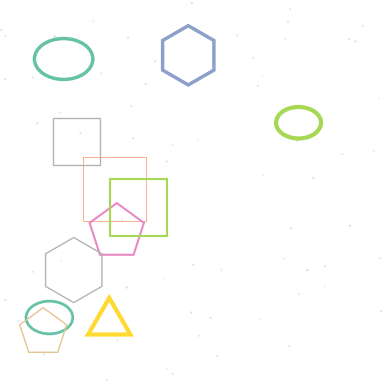[{"shape": "oval", "thickness": 2, "radius": 0.3, "center": [0.128, 0.175]}, {"shape": "oval", "thickness": 2.5, "radius": 0.38, "center": [0.165, 0.847]}, {"shape": "square", "thickness": 0.5, "radius": 0.41, "center": [0.298, 0.509]}, {"shape": "hexagon", "thickness": 2.5, "radius": 0.38, "center": [0.489, 0.856]}, {"shape": "pentagon", "thickness": 1.5, "radius": 0.37, "center": [0.303, 0.398]}, {"shape": "square", "thickness": 1.5, "radius": 0.37, "center": [0.36, 0.46]}, {"shape": "oval", "thickness": 3, "radius": 0.29, "center": [0.775, 0.681]}, {"shape": "triangle", "thickness": 3, "radius": 0.32, "center": [0.284, 0.163]}, {"shape": "pentagon", "thickness": 1, "radius": 0.32, "center": [0.112, 0.137]}, {"shape": "square", "thickness": 1, "radius": 0.31, "center": [0.197, 0.633]}, {"shape": "hexagon", "thickness": 1, "radius": 0.42, "center": [0.192, 0.299]}]